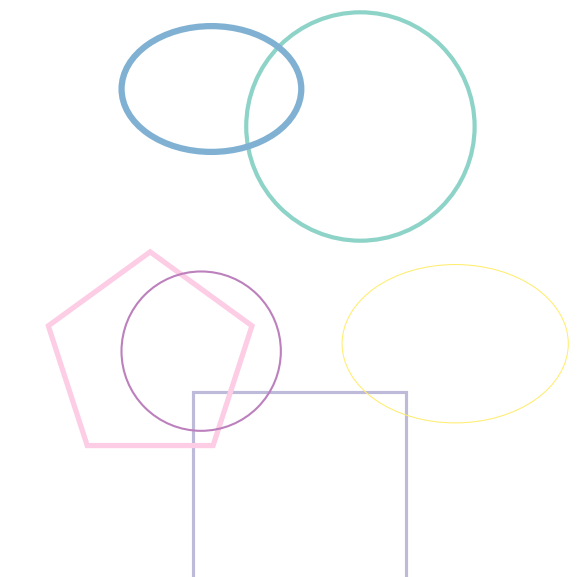[{"shape": "circle", "thickness": 2, "radius": 0.99, "center": [0.624, 0.78]}, {"shape": "square", "thickness": 1.5, "radius": 0.92, "center": [0.519, 0.137]}, {"shape": "oval", "thickness": 3, "radius": 0.78, "center": [0.366, 0.845]}, {"shape": "pentagon", "thickness": 2.5, "radius": 0.93, "center": [0.26, 0.378]}, {"shape": "circle", "thickness": 1, "radius": 0.69, "center": [0.348, 0.391]}, {"shape": "oval", "thickness": 0.5, "radius": 0.98, "center": [0.788, 0.404]}]